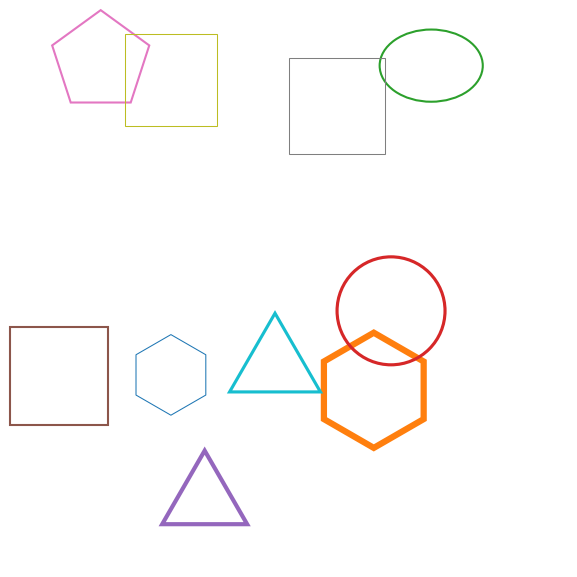[{"shape": "hexagon", "thickness": 0.5, "radius": 0.35, "center": [0.296, 0.35]}, {"shape": "hexagon", "thickness": 3, "radius": 0.5, "center": [0.647, 0.323]}, {"shape": "oval", "thickness": 1, "radius": 0.45, "center": [0.747, 0.885]}, {"shape": "circle", "thickness": 1.5, "radius": 0.47, "center": [0.677, 0.461]}, {"shape": "triangle", "thickness": 2, "radius": 0.42, "center": [0.354, 0.134]}, {"shape": "square", "thickness": 1, "radius": 0.43, "center": [0.102, 0.348]}, {"shape": "pentagon", "thickness": 1, "radius": 0.44, "center": [0.174, 0.893]}, {"shape": "square", "thickness": 0.5, "radius": 0.42, "center": [0.584, 0.815]}, {"shape": "square", "thickness": 0.5, "radius": 0.4, "center": [0.296, 0.86]}, {"shape": "triangle", "thickness": 1.5, "radius": 0.45, "center": [0.476, 0.366]}]